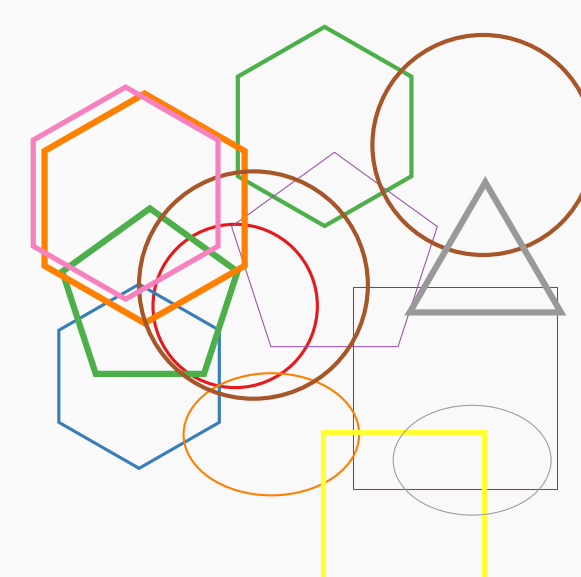[{"shape": "circle", "thickness": 1.5, "radius": 0.71, "center": [0.405, 0.469]}, {"shape": "square", "thickness": 0.5, "radius": 0.88, "center": [0.783, 0.328]}, {"shape": "hexagon", "thickness": 1.5, "radius": 0.8, "center": [0.239, 0.348]}, {"shape": "pentagon", "thickness": 3, "radius": 0.79, "center": [0.258, 0.48]}, {"shape": "hexagon", "thickness": 2, "radius": 0.86, "center": [0.559, 0.78]}, {"shape": "pentagon", "thickness": 0.5, "radius": 0.93, "center": [0.575, 0.549]}, {"shape": "oval", "thickness": 1, "radius": 0.76, "center": [0.467, 0.247]}, {"shape": "hexagon", "thickness": 3, "radius": 0.99, "center": [0.249, 0.638]}, {"shape": "square", "thickness": 2.5, "radius": 0.7, "center": [0.694, 0.112]}, {"shape": "circle", "thickness": 2, "radius": 0.95, "center": [0.831, 0.748]}, {"shape": "circle", "thickness": 2, "radius": 0.98, "center": [0.436, 0.506]}, {"shape": "hexagon", "thickness": 2.5, "radius": 0.92, "center": [0.216, 0.665]}, {"shape": "triangle", "thickness": 3, "radius": 0.75, "center": [0.835, 0.533]}, {"shape": "oval", "thickness": 0.5, "radius": 0.68, "center": [0.812, 0.202]}]